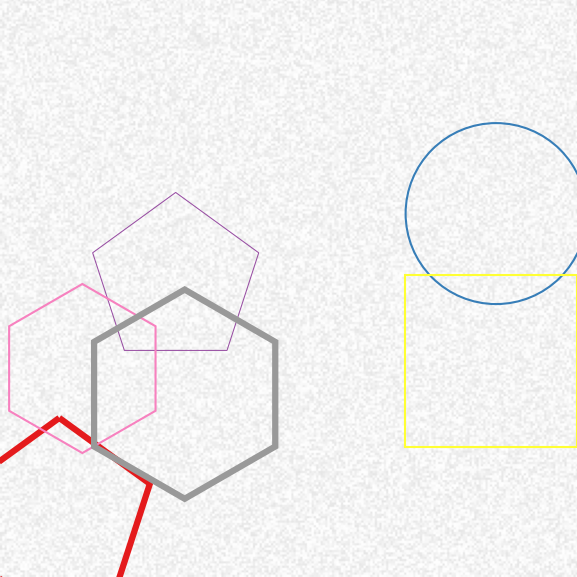[{"shape": "pentagon", "thickness": 3, "radius": 0.82, "center": [0.103, 0.11]}, {"shape": "circle", "thickness": 1, "radius": 0.78, "center": [0.859, 0.629]}, {"shape": "pentagon", "thickness": 0.5, "radius": 0.76, "center": [0.304, 0.515]}, {"shape": "square", "thickness": 1, "radius": 0.74, "center": [0.85, 0.374]}, {"shape": "hexagon", "thickness": 1, "radius": 0.73, "center": [0.143, 0.361]}, {"shape": "hexagon", "thickness": 3, "radius": 0.91, "center": [0.32, 0.317]}]